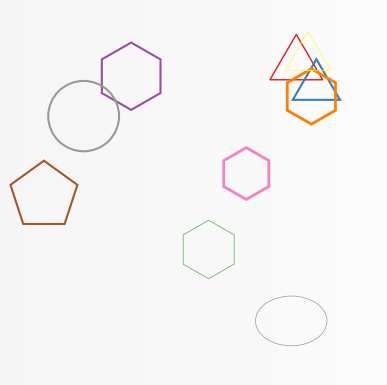[{"shape": "triangle", "thickness": 1, "radius": 0.39, "center": [0.765, 0.832]}, {"shape": "triangle", "thickness": 1.5, "radius": 0.35, "center": [0.817, 0.776]}, {"shape": "hexagon", "thickness": 0.5, "radius": 0.38, "center": [0.539, 0.352]}, {"shape": "hexagon", "thickness": 1.5, "radius": 0.44, "center": [0.338, 0.802]}, {"shape": "hexagon", "thickness": 2, "radius": 0.36, "center": [0.804, 0.749]}, {"shape": "triangle", "thickness": 0.5, "radius": 0.34, "center": [0.795, 0.851]}, {"shape": "pentagon", "thickness": 1.5, "radius": 0.45, "center": [0.113, 0.492]}, {"shape": "hexagon", "thickness": 2, "radius": 0.34, "center": [0.636, 0.549]}, {"shape": "circle", "thickness": 1.5, "radius": 0.46, "center": [0.216, 0.698]}, {"shape": "oval", "thickness": 0.5, "radius": 0.46, "center": [0.752, 0.166]}]